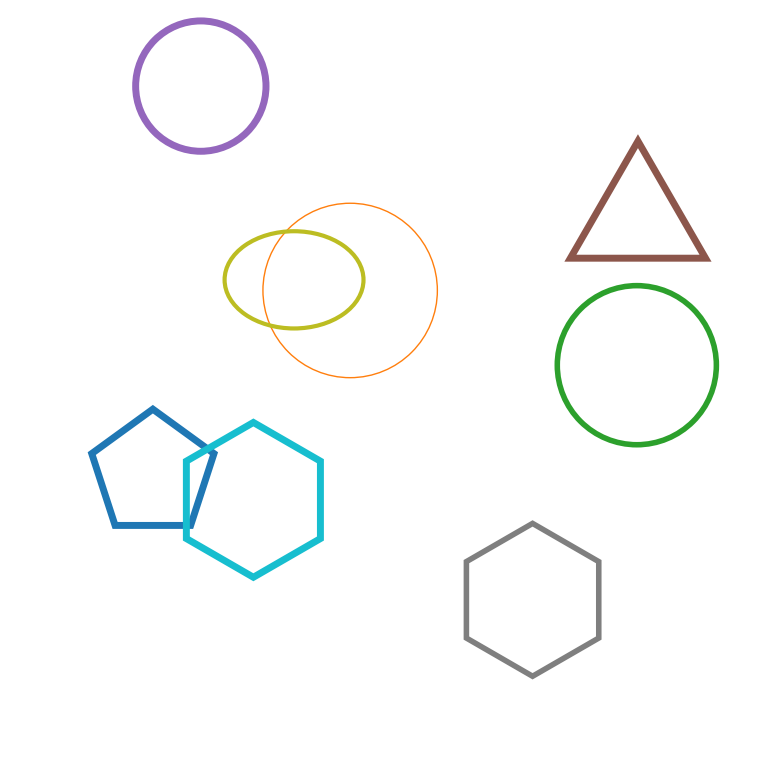[{"shape": "pentagon", "thickness": 2.5, "radius": 0.42, "center": [0.199, 0.385]}, {"shape": "circle", "thickness": 0.5, "radius": 0.57, "center": [0.455, 0.623]}, {"shape": "circle", "thickness": 2, "radius": 0.52, "center": [0.827, 0.526]}, {"shape": "circle", "thickness": 2.5, "radius": 0.42, "center": [0.261, 0.888]}, {"shape": "triangle", "thickness": 2.5, "radius": 0.51, "center": [0.829, 0.715]}, {"shape": "hexagon", "thickness": 2, "radius": 0.5, "center": [0.692, 0.221]}, {"shape": "oval", "thickness": 1.5, "radius": 0.45, "center": [0.382, 0.637]}, {"shape": "hexagon", "thickness": 2.5, "radius": 0.5, "center": [0.329, 0.351]}]